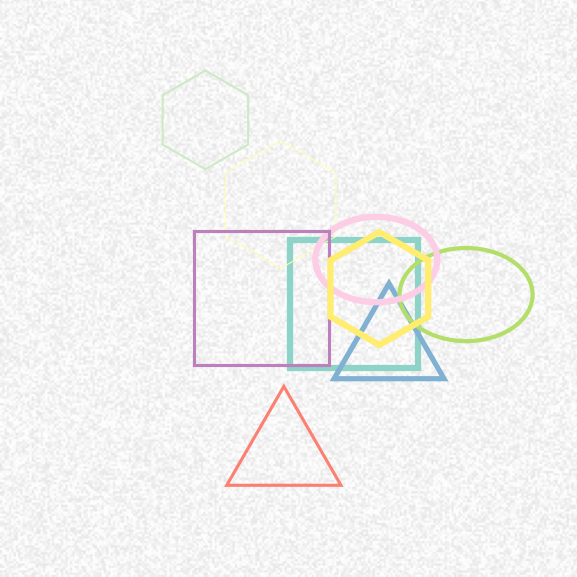[{"shape": "square", "thickness": 3, "radius": 0.55, "center": [0.614, 0.473]}, {"shape": "hexagon", "thickness": 0.5, "radius": 0.55, "center": [0.486, 0.645]}, {"shape": "triangle", "thickness": 1.5, "radius": 0.57, "center": [0.492, 0.216]}, {"shape": "triangle", "thickness": 2.5, "radius": 0.55, "center": [0.674, 0.398]}, {"shape": "oval", "thickness": 2, "radius": 0.58, "center": [0.807, 0.489]}, {"shape": "oval", "thickness": 3, "radius": 0.53, "center": [0.652, 0.55]}, {"shape": "square", "thickness": 1.5, "radius": 0.58, "center": [0.453, 0.483]}, {"shape": "hexagon", "thickness": 1, "radius": 0.43, "center": [0.356, 0.792]}, {"shape": "hexagon", "thickness": 3, "radius": 0.49, "center": [0.657, 0.5]}]